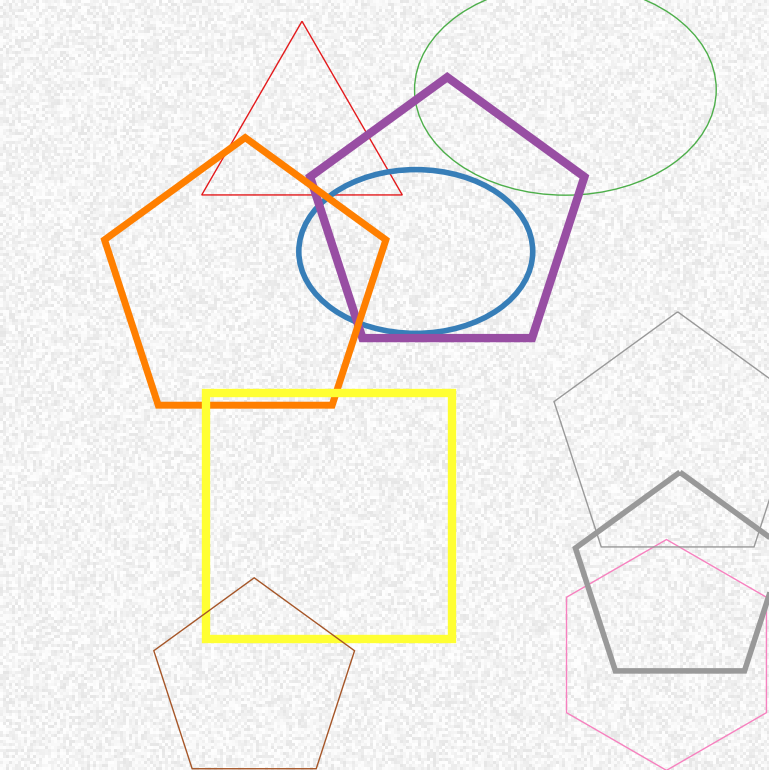[{"shape": "triangle", "thickness": 0.5, "radius": 0.75, "center": [0.392, 0.822]}, {"shape": "oval", "thickness": 2, "radius": 0.76, "center": [0.54, 0.673]}, {"shape": "oval", "thickness": 0.5, "radius": 0.98, "center": [0.734, 0.884]}, {"shape": "pentagon", "thickness": 3, "radius": 0.94, "center": [0.581, 0.712]}, {"shape": "pentagon", "thickness": 2.5, "radius": 0.96, "center": [0.318, 0.629]}, {"shape": "square", "thickness": 3, "radius": 0.8, "center": [0.427, 0.33]}, {"shape": "pentagon", "thickness": 0.5, "radius": 0.69, "center": [0.33, 0.113]}, {"shape": "hexagon", "thickness": 0.5, "radius": 0.75, "center": [0.866, 0.149]}, {"shape": "pentagon", "thickness": 0.5, "radius": 0.84, "center": [0.88, 0.426]}, {"shape": "pentagon", "thickness": 2, "radius": 0.71, "center": [0.883, 0.244]}]